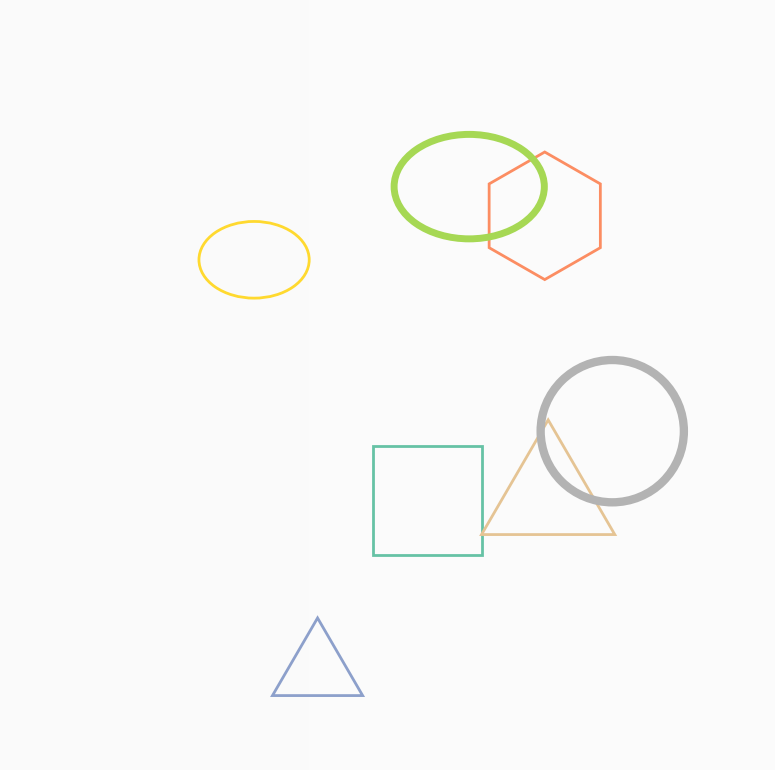[{"shape": "square", "thickness": 1, "radius": 0.35, "center": [0.552, 0.35]}, {"shape": "hexagon", "thickness": 1, "radius": 0.41, "center": [0.703, 0.72]}, {"shape": "triangle", "thickness": 1, "radius": 0.34, "center": [0.41, 0.13]}, {"shape": "oval", "thickness": 2.5, "radius": 0.48, "center": [0.605, 0.758]}, {"shape": "oval", "thickness": 1, "radius": 0.36, "center": [0.328, 0.663]}, {"shape": "triangle", "thickness": 1, "radius": 0.5, "center": [0.707, 0.355]}, {"shape": "circle", "thickness": 3, "radius": 0.46, "center": [0.79, 0.44]}]